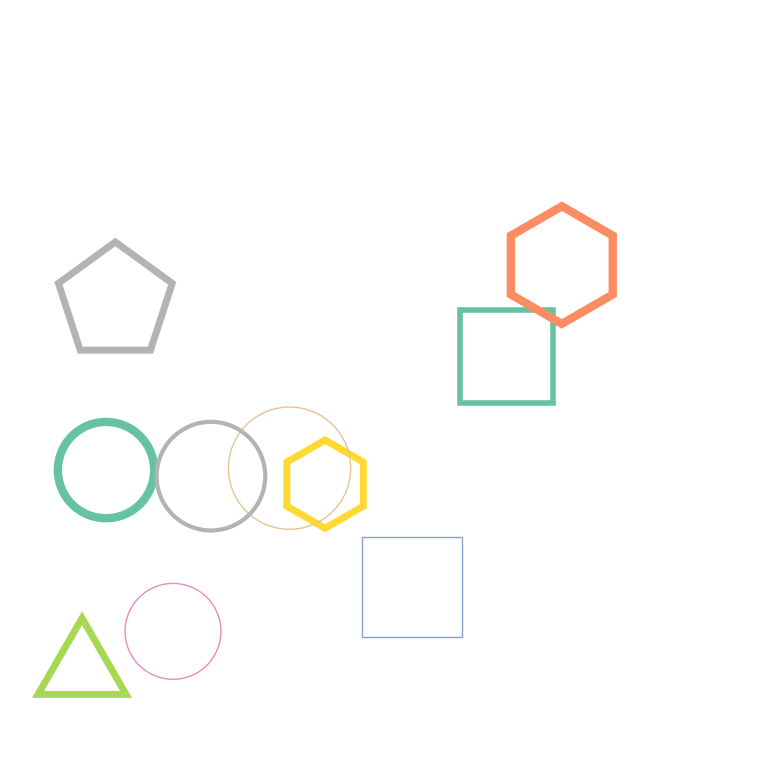[{"shape": "square", "thickness": 2, "radius": 0.3, "center": [0.658, 0.538]}, {"shape": "circle", "thickness": 3, "radius": 0.31, "center": [0.138, 0.39]}, {"shape": "hexagon", "thickness": 3, "radius": 0.38, "center": [0.73, 0.656]}, {"shape": "square", "thickness": 0.5, "radius": 0.32, "center": [0.535, 0.238]}, {"shape": "circle", "thickness": 0.5, "radius": 0.31, "center": [0.225, 0.18]}, {"shape": "triangle", "thickness": 2.5, "radius": 0.33, "center": [0.107, 0.131]}, {"shape": "hexagon", "thickness": 2.5, "radius": 0.29, "center": [0.422, 0.371]}, {"shape": "circle", "thickness": 0.5, "radius": 0.4, "center": [0.376, 0.392]}, {"shape": "circle", "thickness": 1.5, "radius": 0.35, "center": [0.274, 0.382]}, {"shape": "pentagon", "thickness": 2.5, "radius": 0.39, "center": [0.15, 0.608]}]